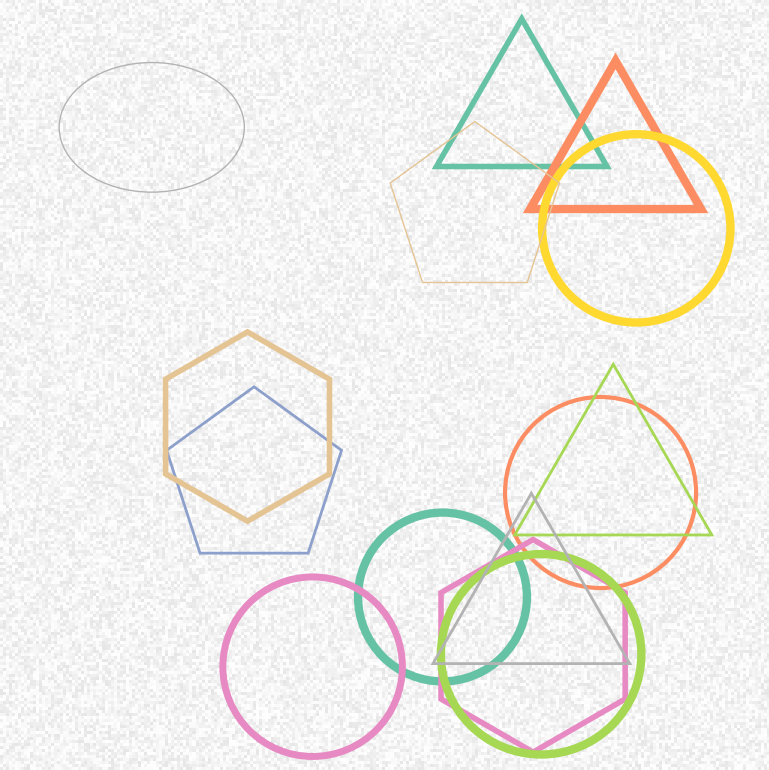[{"shape": "triangle", "thickness": 2, "radius": 0.64, "center": [0.678, 0.848]}, {"shape": "circle", "thickness": 3, "radius": 0.55, "center": [0.575, 0.225]}, {"shape": "circle", "thickness": 1.5, "radius": 0.62, "center": [0.78, 0.36]}, {"shape": "triangle", "thickness": 3, "radius": 0.64, "center": [0.799, 0.793]}, {"shape": "pentagon", "thickness": 1, "radius": 0.6, "center": [0.33, 0.378]}, {"shape": "hexagon", "thickness": 2, "radius": 0.69, "center": [0.692, 0.161]}, {"shape": "circle", "thickness": 2.5, "radius": 0.58, "center": [0.406, 0.134]}, {"shape": "triangle", "thickness": 1, "radius": 0.74, "center": [0.796, 0.379]}, {"shape": "circle", "thickness": 3, "radius": 0.65, "center": [0.703, 0.15]}, {"shape": "circle", "thickness": 3, "radius": 0.61, "center": [0.826, 0.703]}, {"shape": "hexagon", "thickness": 2, "radius": 0.61, "center": [0.321, 0.446]}, {"shape": "pentagon", "thickness": 0.5, "radius": 0.58, "center": [0.617, 0.727]}, {"shape": "triangle", "thickness": 1, "radius": 0.74, "center": [0.69, 0.212]}, {"shape": "oval", "thickness": 0.5, "radius": 0.6, "center": [0.197, 0.835]}]